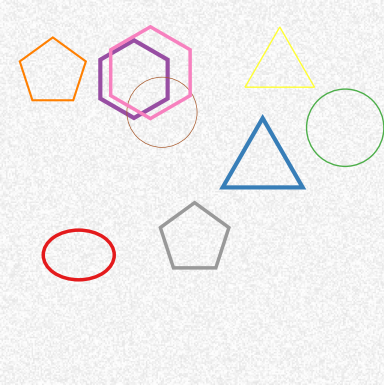[{"shape": "oval", "thickness": 2.5, "radius": 0.46, "center": [0.205, 0.338]}, {"shape": "triangle", "thickness": 3, "radius": 0.6, "center": [0.682, 0.573]}, {"shape": "circle", "thickness": 1, "radius": 0.5, "center": [0.897, 0.668]}, {"shape": "hexagon", "thickness": 3, "radius": 0.5, "center": [0.348, 0.794]}, {"shape": "pentagon", "thickness": 1.5, "radius": 0.45, "center": [0.137, 0.813]}, {"shape": "triangle", "thickness": 1, "radius": 0.52, "center": [0.727, 0.826]}, {"shape": "circle", "thickness": 0.5, "radius": 0.46, "center": [0.421, 0.708]}, {"shape": "hexagon", "thickness": 2.5, "radius": 0.6, "center": [0.391, 0.811]}, {"shape": "pentagon", "thickness": 2.5, "radius": 0.47, "center": [0.506, 0.38]}]